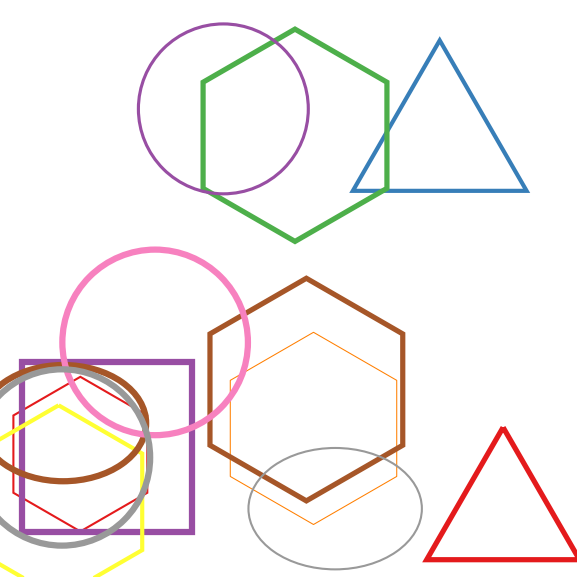[{"shape": "triangle", "thickness": 2.5, "radius": 0.76, "center": [0.871, 0.106]}, {"shape": "hexagon", "thickness": 1, "radius": 0.67, "center": [0.139, 0.213]}, {"shape": "triangle", "thickness": 2, "radius": 0.87, "center": [0.761, 0.756]}, {"shape": "hexagon", "thickness": 2.5, "radius": 0.92, "center": [0.511, 0.765]}, {"shape": "circle", "thickness": 1.5, "radius": 0.74, "center": [0.387, 0.811]}, {"shape": "square", "thickness": 3, "radius": 0.73, "center": [0.186, 0.225]}, {"shape": "hexagon", "thickness": 0.5, "radius": 0.83, "center": [0.543, 0.257]}, {"shape": "hexagon", "thickness": 2, "radius": 0.84, "center": [0.102, 0.13]}, {"shape": "oval", "thickness": 3, "radius": 0.72, "center": [0.109, 0.266]}, {"shape": "hexagon", "thickness": 2.5, "radius": 0.96, "center": [0.53, 0.325]}, {"shape": "circle", "thickness": 3, "radius": 0.8, "center": [0.269, 0.406]}, {"shape": "circle", "thickness": 3, "radius": 0.76, "center": [0.107, 0.207]}, {"shape": "oval", "thickness": 1, "radius": 0.75, "center": [0.58, 0.118]}]